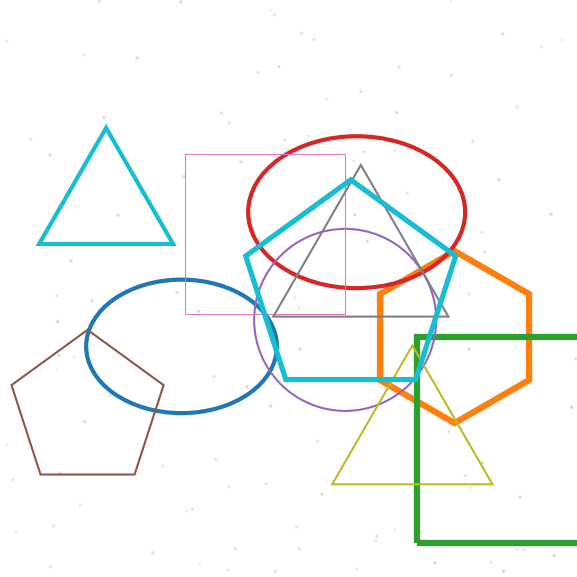[{"shape": "oval", "thickness": 2, "radius": 0.83, "center": [0.314, 0.399]}, {"shape": "hexagon", "thickness": 3, "radius": 0.74, "center": [0.787, 0.416]}, {"shape": "square", "thickness": 3, "radius": 0.89, "center": [0.899, 0.237]}, {"shape": "oval", "thickness": 2, "radius": 0.94, "center": [0.618, 0.632]}, {"shape": "circle", "thickness": 1, "radius": 0.79, "center": [0.598, 0.445]}, {"shape": "pentagon", "thickness": 1, "radius": 0.69, "center": [0.152, 0.289]}, {"shape": "square", "thickness": 0.5, "radius": 0.69, "center": [0.459, 0.594]}, {"shape": "triangle", "thickness": 1, "radius": 0.88, "center": [0.625, 0.538]}, {"shape": "triangle", "thickness": 1, "radius": 0.8, "center": [0.714, 0.241]}, {"shape": "triangle", "thickness": 2, "radius": 0.67, "center": [0.184, 0.644]}, {"shape": "pentagon", "thickness": 2.5, "radius": 0.96, "center": [0.607, 0.497]}]